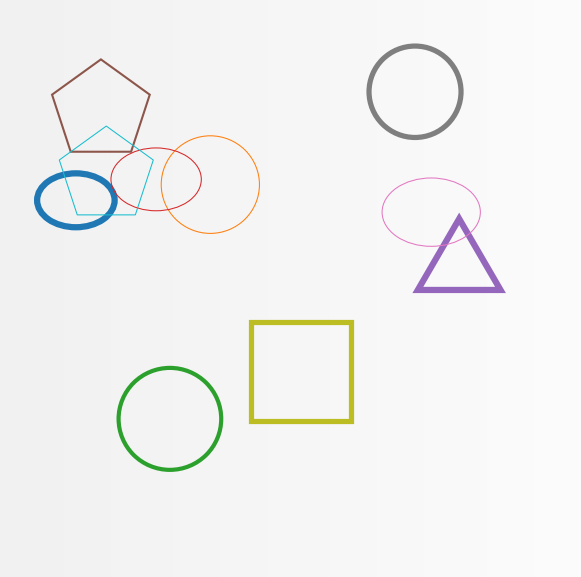[{"shape": "oval", "thickness": 3, "radius": 0.33, "center": [0.131, 0.652]}, {"shape": "circle", "thickness": 0.5, "radius": 0.42, "center": [0.362, 0.679]}, {"shape": "circle", "thickness": 2, "radius": 0.44, "center": [0.292, 0.274]}, {"shape": "oval", "thickness": 0.5, "radius": 0.39, "center": [0.269, 0.689]}, {"shape": "triangle", "thickness": 3, "radius": 0.41, "center": [0.79, 0.538]}, {"shape": "pentagon", "thickness": 1, "radius": 0.44, "center": [0.174, 0.808]}, {"shape": "oval", "thickness": 0.5, "radius": 0.42, "center": [0.742, 0.632]}, {"shape": "circle", "thickness": 2.5, "radius": 0.4, "center": [0.714, 0.84]}, {"shape": "square", "thickness": 2.5, "radius": 0.43, "center": [0.518, 0.356]}, {"shape": "pentagon", "thickness": 0.5, "radius": 0.43, "center": [0.183, 0.696]}]